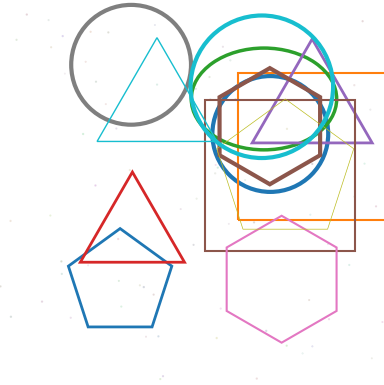[{"shape": "circle", "thickness": 3, "radius": 0.75, "center": [0.702, 0.652]}, {"shape": "pentagon", "thickness": 2, "radius": 0.71, "center": [0.312, 0.265]}, {"shape": "square", "thickness": 1.5, "radius": 0.96, "center": [0.811, 0.62]}, {"shape": "oval", "thickness": 2.5, "radius": 0.94, "center": [0.686, 0.743]}, {"shape": "triangle", "thickness": 2, "radius": 0.78, "center": [0.344, 0.397]}, {"shape": "triangle", "thickness": 2, "radius": 0.9, "center": [0.811, 0.719]}, {"shape": "hexagon", "thickness": 3, "radius": 0.75, "center": [0.701, 0.672]}, {"shape": "square", "thickness": 1.5, "radius": 0.98, "center": [0.727, 0.545]}, {"shape": "hexagon", "thickness": 1.5, "radius": 0.82, "center": [0.731, 0.275]}, {"shape": "circle", "thickness": 3, "radius": 0.78, "center": [0.341, 0.832]}, {"shape": "pentagon", "thickness": 0.5, "radius": 0.93, "center": [0.741, 0.556]}, {"shape": "triangle", "thickness": 1, "radius": 0.9, "center": [0.408, 0.722]}, {"shape": "circle", "thickness": 3, "radius": 0.93, "center": [0.68, 0.775]}]